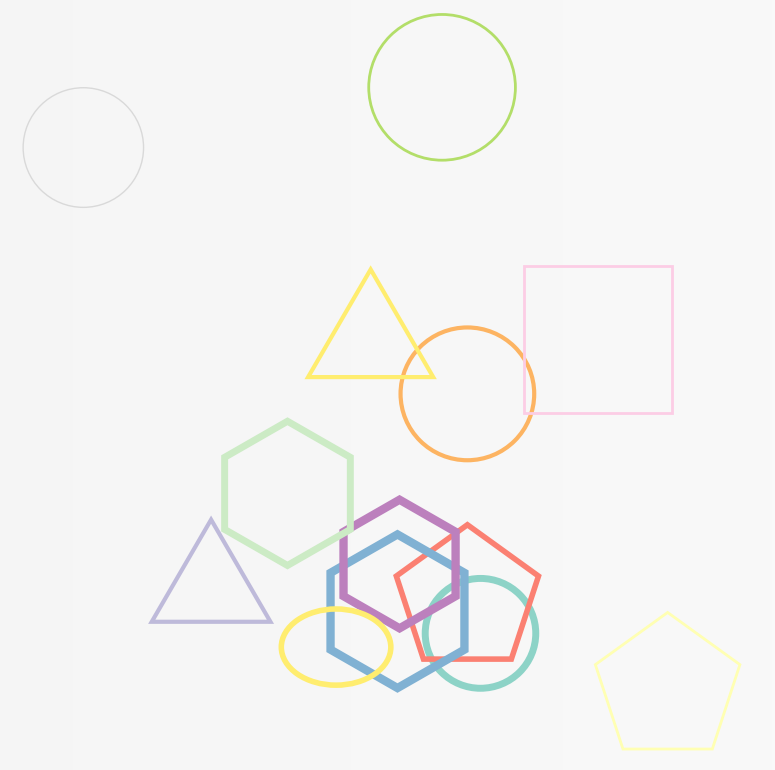[{"shape": "circle", "thickness": 2.5, "radius": 0.36, "center": [0.62, 0.177]}, {"shape": "pentagon", "thickness": 1, "radius": 0.49, "center": [0.861, 0.107]}, {"shape": "triangle", "thickness": 1.5, "radius": 0.44, "center": [0.272, 0.237]}, {"shape": "pentagon", "thickness": 2, "radius": 0.48, "center": [0.603, 0.222]}, {"shape": "hexagon", "thickness": 3, "radius": 0.5, "center": [0.513, 0.206]}, {"shape": "circle", "thickness": 1.5, "radius": 0.43, "center": [0.603, 0.489]}, {"shape": "circle", "thickness": 1, "radius": 0.47, "center": [0.57, 0.887]}, {"shape": "square", "thickness": 1, "radius": 0.48, "center": [0.772, 0.559]}, {"shape": "circle", "thickness": 0.5, "radius": 0.39, "center": [0.108, 0.808]}, {"shape": "hexagon", "thickness": 3, "radius": 0.42, "center": [0.516, 0.268]}, {"shape": "hexagon", "thickness": 2.5, "radius": 0.47, "center": [0.371, 0.359]}, {"shape": "oval", "thickness": 2, "radius": 0.35, "center": [0.434, 0.16]}, {"shape": "triangle", "thickness": 1.5, "radius": 0.47, "center": [0.478, 0.557]}]